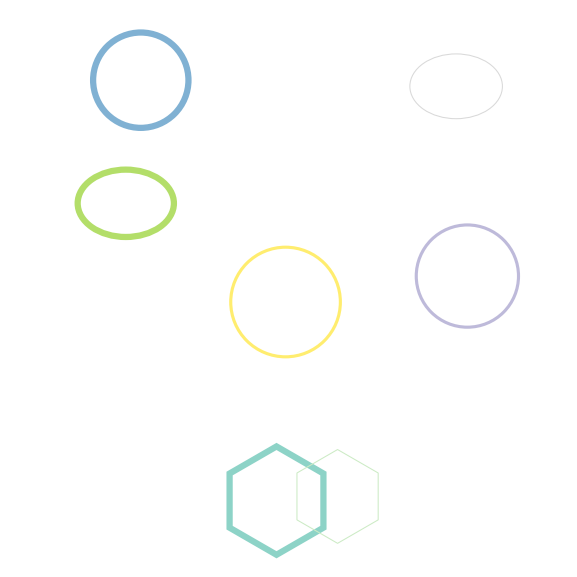[{"shape": "hexagon", "thickness": 3, "radius": 0.47, "center": [0.479, 0.132]}, {"shape": "circle", "thickness": 1.5, "radius": 0.44, "center": [0.809, 0.521]}, {"shape": "circle", "thickness": 3, "radius": 0.41, "center": [0.244, 0.86]}, {"shape": "oval", "thickness": 3, "radius": 0.42, "center": [0.218, 0.647]}, {"shape": "oval", "thickness": 0.5, "radius": 0.4, "center": [0.79, 0.85]}, {"shape": "hexagon", "thickness": 0.5, "radius": 0.41, "center": [0.585, 0.14]}, {"shape": "circle", "thickness": 1.5, "radius": 0.47, "center": [0.494, 0.476]}]